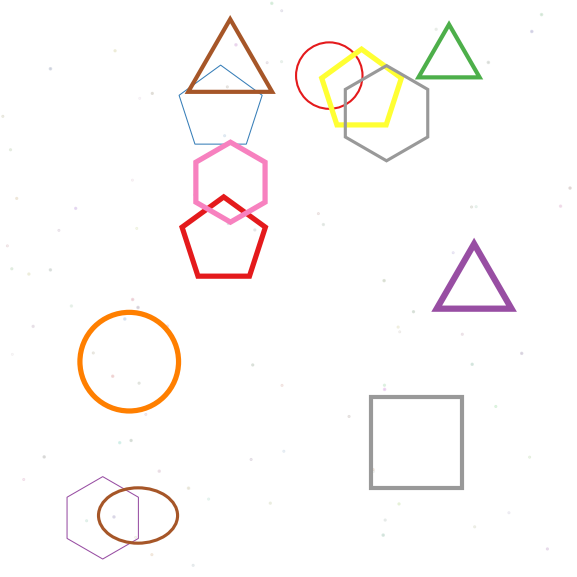[{"shape": "circle", "thickness": 1, "radius": 0.29, "center": [0.57, 0.868]}, {"shape": "pentagon", "thickness": 2.5, "radius": 0.38, "center": [0.387, 0.582]}, {"shape": "pentagon", "thickness": 0.5, "radius": 0.38, "center": [0.382, 0.811]}, {"shape": "triangle", "thickness": 2, "radius": 0.31, "center": [0.778, 0.896]}, {"shape": "triangle", "thickness": 3, "radius": 0.37, "center": [0.821, 0.502]}, {"shape": "hexagon", "thickness": 0.5, "radius": 0.36, "center": [0.178, 0.102]}, {"shape": "circle", "thickness": 2.5, "radius": 0.43, "center": [0.224, 0.373]}, {"shape": "pentagon", "thickness": 2.5, "radius": 0.36, "center": [0.626, 0.841]}, {"shape": "triangle", "thickness": 2, "radius": 0.42, "center": [0.399, 0.882]}, {"shape": "oval", "thickness": 1.5, "radius": 0.34, "center": [0.239, 0.106]}, {"shape": "hexagon", "thickness": 2.5, "radius": 0.35, "center": [0.399, 0.684]}, {"shape": "hexagon", "thickness": 1.5, "radius": 0.41, "center": [0.669, 0.803]}, {"shape": "square", "thickness": 2, "radius": 0.39, "center": [0.721, 0.233]}]